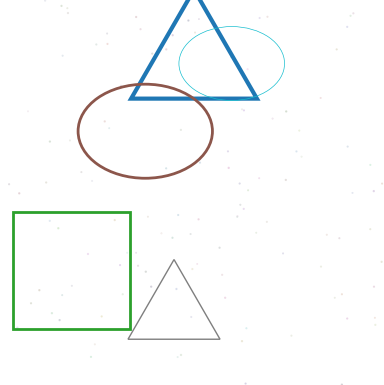[{"shape": "triangle", "thickness": 3, "radius": 0.94, "center": [0.504, 0.838]}, {"shape": "square", "thickness": 2, "radius": 0.76, "center": [0.187, 0.297]}, {"shape": "oval", "thickness": 2, "radius": 0.87, "center": [0.377, 0.659]}, {"shape": "triangle", "thickness": 1, "radius": 0.69, "center": [0.452, 0.188]}, {"shape": "oval", "thickness": 0.5, "radius": 0.69, "center": [0.602, 0.835]}]